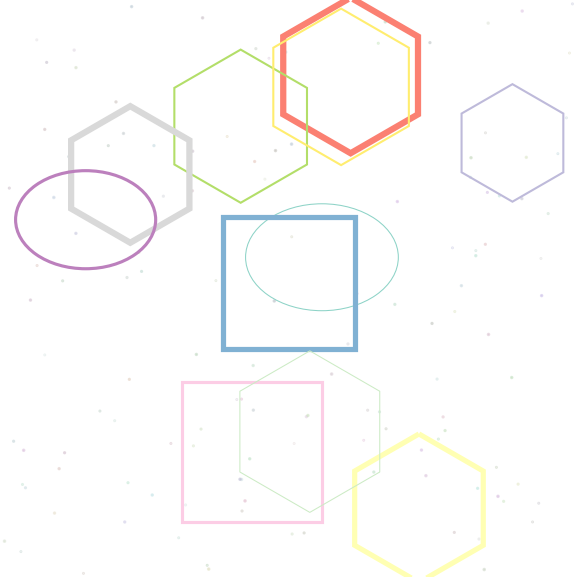[{"shape": "oval", "thickness": 0.5, "radius": 0.66, "center": [0.557, 0.554]}, {"shape": "hexagon", "thickness": 2.5, "radius": 0.64, "center": [0.725, 0.119]}, {"shape": "hexagon", "thickness": 1, "radius": 0.51, "center": [0.887, 0.752]}, {"shape": "hexagon", "thickness": 3, "radius": 0.67, "center": [0.607, 0.868]}, {"shape": "square", "thickness": 2.5, "radius": 0.57, "center": [0.5, 0.509]}, {"shape": "hexagon", "thickness": 1, "radius": 0.66, "center": [0.417, 0.781]}, {"shape": "square", "thickness": 1.5, "radius": 0.61, "center": [0.437, 0.216]}, {"shape": "hexagon", "thickness": 3, "radius": 0.59, "center": [0.226, 0.697]}, {"shape": "oval", "thickness": 1.5, "radius": 0.61, "center": [0.148, 0.619]}, {"shape": "hexagon", "thickness": 0.5, "radius": 0.7, "center": [0.536, 0.252]}, {"shape": "hexagon", "thickness": 1, "radius": 0.68, "center": [0.591, 0.849]}]